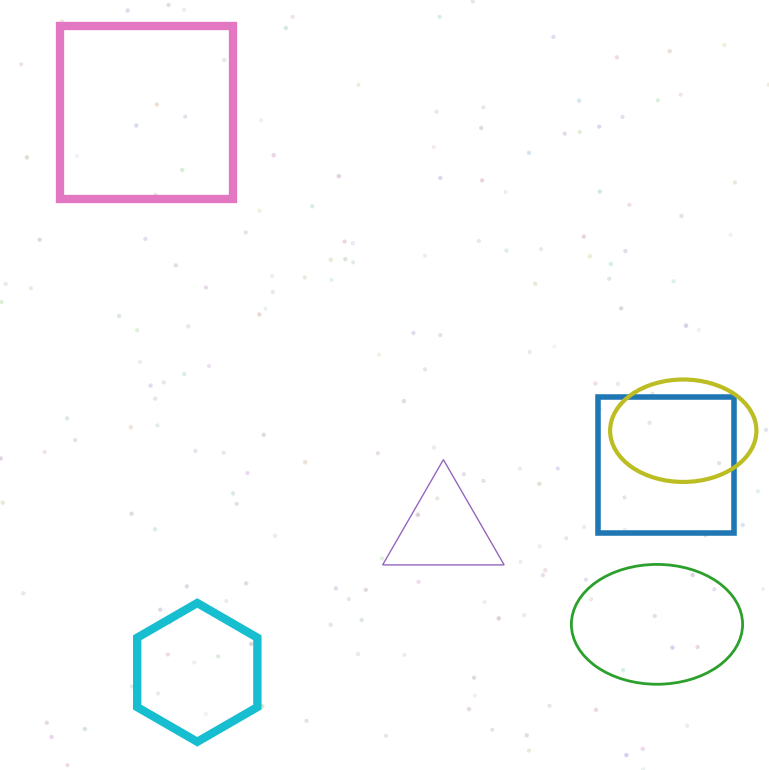[{"shape": "square", "thickness": 2, "radius": 0.44, "center": [0.865, 0.396]}, {"shape": "oval", "thickness": 1, "radius": 0.56, "center": [0.853, 0.189]}, {"shape": "triangle", "thickness": 0.5, "radius": 0.46, "center": [0.576, 0.312]}, {"shape": "square", "thickness": 3, "radius": 0.56, "center": [0.19, 0.854]}, {"shape": "oval", "thickness": 1.5, "radius": 0.48, "center": [0.887, 0.441]}, {"shape": "hexagon", "thickness": 3, "radius": 0.45, "center": [0.256, 0.127]}]